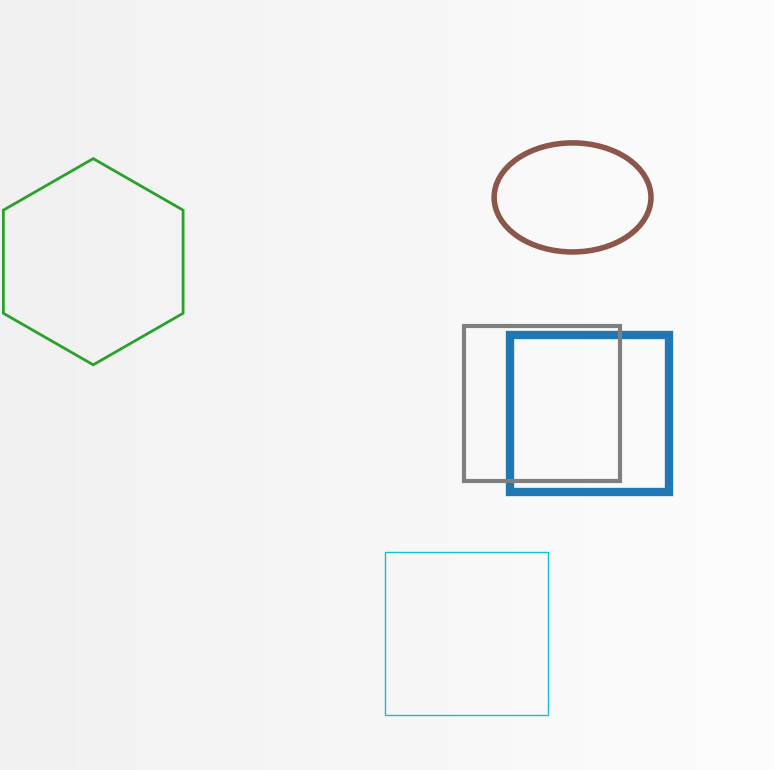[{"shape": "square", "thickness": 3, "radius": 0.51, "center": [0.76, 0.463]}, {"shape": "hexagon", "thickness": 1, "radius": 0.67, "center": [0.12, 0.66]}, {"shape": "oval", "thickness": 2, "radius": 0.51, "center": [0.739, 0.744]}, {"shape": "square", "thickness": 1.5, "radius": 0.5, "center": [0.699, 0.476]}, {"shape": "square", "thickness": 0.5, "radius": 0.53, "center": [0.602, 0.177]}]